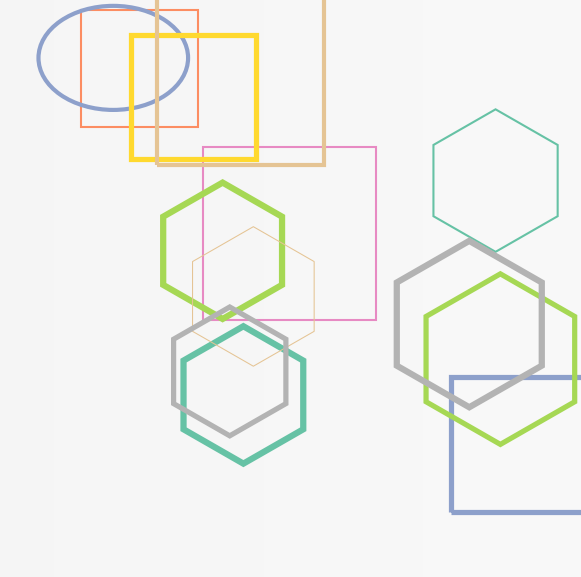[{"shape": "hexagon", "thickness": 3, "radius": 0.59, "center": [0.419, 0.315]}, {"shape": "hexagon", "thickness": 1, "radius": 0.62, "center": [0.853, 0.686]}, {"shape": "square", "thickness": 1, "radius": 0.5, "center": [0.24, 0.881]}, {"shape": "oval", "thickness": 2, "radius": 0.64, "center": [0.195, 0.899]}, {"shape": "square", "thickness": 2.5, "radius": 0.58, "center": [0.892, 0.229]}, {"shape": "square", "thickness": 1, "radius": 0.75, "center": [0.498, 0.594]}, {"shape": "hexagon", "thickness": 3, "radius": 0.59, "center": [0.383, 0.565]}, {"shape": "hexagon", "thickness": 2.5, "radius": 0.74, "center": [0.861, 0.377]}, {"shape": "square", "thickness": 2.5, "radius": 0.54, "center": [0.333, 0.831]}, {"shape": "square", "thickness": 2, "radius": 0.72, "center": [0.414, 0.858]}, {"shape": "hexagon", "thickness": 0.5, "radius": 0.6, "center": [0.436, 0.486]}, {"shape": "hexagon", "thickness": 3, "radius": 0.72, "center": [0.807, 0.438]}, {"shape": "hexagon", "thickness": 2.5, "radius": 0.56, "center": [0.395, 0.356]}]